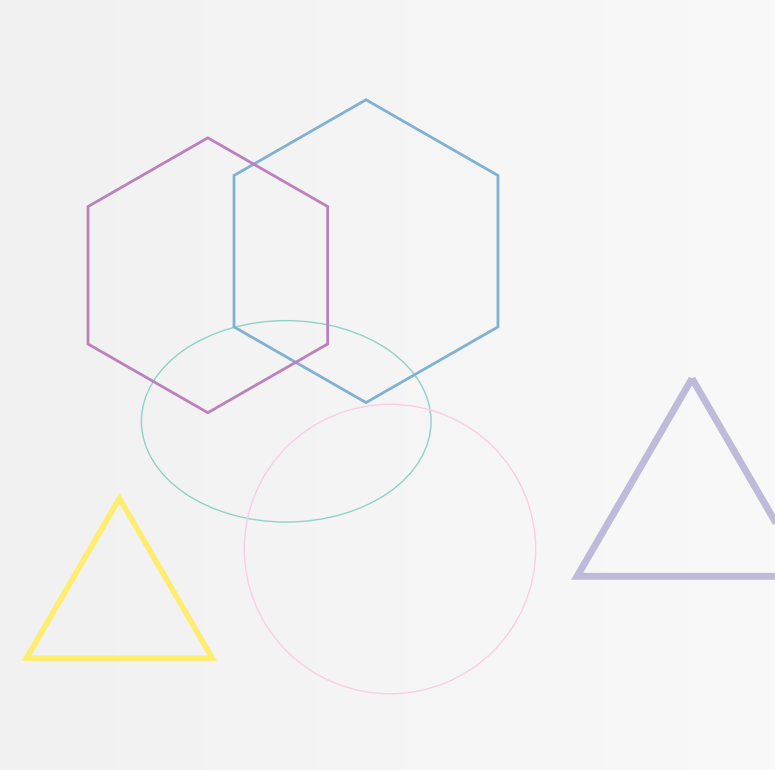[{"shape": "oval", "thickness": 0.5, "radius": 0.93, "center": [0.369, 0.453]}, {"shape": "triangle", "thickness": 2.5, "radius": 0.86, "center": [0.893, 0.337]}, {"shape": "hexagon", "thickness": 1, "radius": 0.98, "center": [0.472, 0.674]}, {"shape": "circle", "thickness": 0.5, "radius": 0.94, "center": [0.503, 0.287]}, {"shape": "hexagon", "thickness": 1, "radius": 0.89, "center": [0.268, 0.643]}, {"shape": "triangle", "thickness": 2, "radius": 0.69, "center": [0.154, 0.215]}]